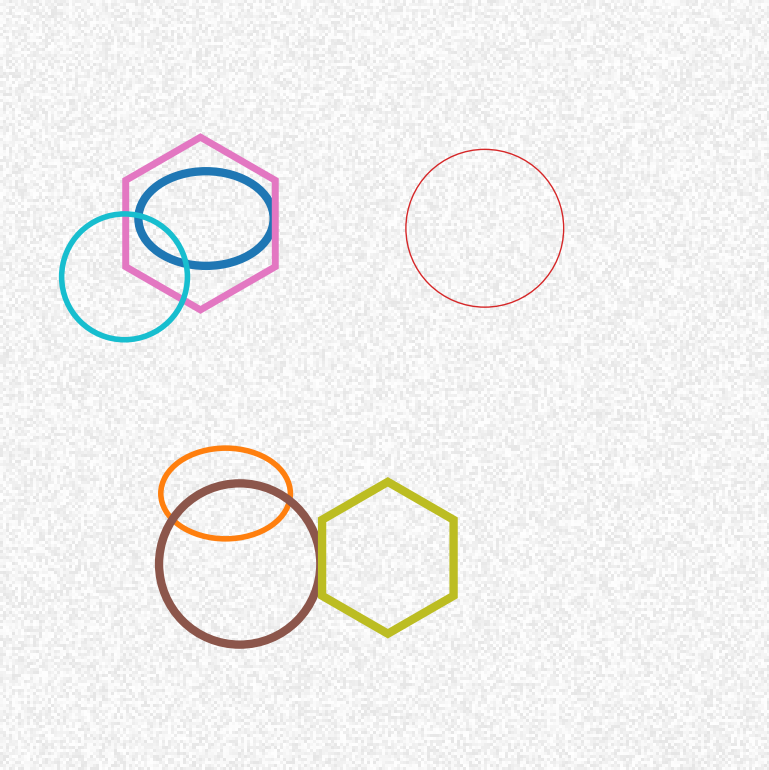[{"shape": "oval", "thickness": 3, "radius": 0.44, "center": [0.268, 0.716]}, {"shape": "oval", "thickness": 2, "radius": 0.42, "center": [0.293, 0.359]}, {"shape": "circle", "thickness": 0.5, "radius": 0.51, "center": [0.63, 0.704]}, {"shape": "circle", "thickness": 3, "radius": 0.52, "center": [0.311, 0.268]}, {"shape": "hexagon", "thickness": 2.5, "radius": 0.56, "center": [0.26, 0.71]}, {"shape": "hexagon", "thickness": 3, "radius": 0.49, "center": [0.504, 0.276]}, {"shape": "circle", "thickness": 2, "radius": 0.41, "center": [0.162, 0.64]}]